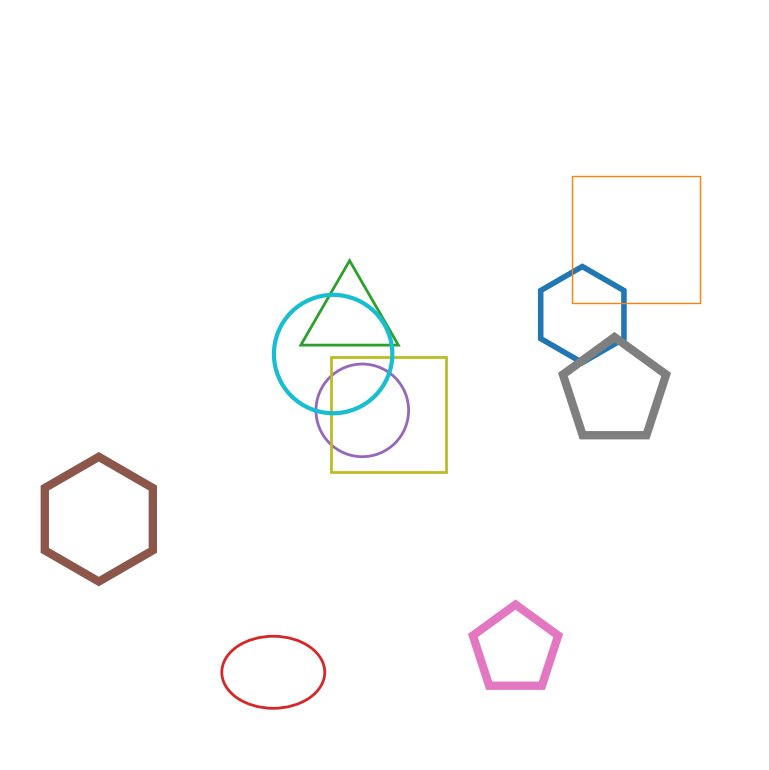[{"shape": "hexagon", "thickness": 2, "radius": 0.31, "center": [0.756, 0.591]}, {"shape": "square", "thickness": 0.5, "radius": 0.41, "center": [0.826, 0.689]}, {"shape": "triangle", "thickness": 1, "radius": 0.37, "center": [0.454, 0.588]}, {"shape": "oval", "thickness": 1, "radius": 0.33, "center": [0.355, 0.127]}, {"shape": "circle", "thickness": 1, "radius": 0.3, "center": [0.471, 0.467]}, {"shape": "hexagon", "thickness": 3, "radius": 0.41, "center": [0.128, 0.326]}, {"shape": "pentagon", "thickness": 3, "radius": 0.29, "center": [0.67, 0.157]}, {"shape": "pentagon", "thickness": 3, "radius": 0.35, "center": [0.798, 0.492]}, {"shape": "square", "thickness": 1, "radius": 0.37, "center": [0.505, 0.461]}, {"shape": "circle", "thickness": 1.5, "radius": 0.38, "center": [0.433, 0.54]}]